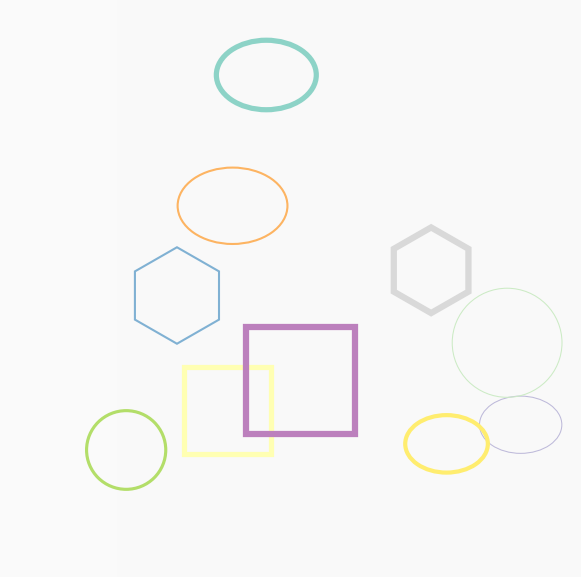[{"shape": "oval", "thickness": 2.5, "radius": 0.43, "center": [0.458, 0.869]}, {"shape": "square", "thickness": 2.5, "radius": 0.37, "center": [0.391, 0.288]}, {"shape": "oval", "thickness": 0.5, "radius": 0.35, "center": [0.896, 0.264]}, {"shape": "hexagon", "thickness": 1, "radius": 0.42, "center": [0.304, 0.487]}, {"shape": "oval", "thickness": 1, "radius": 0.47, "center": [0.4, 0.643]}, {"shape": "circle", "thickness": 1.5, "radius": 0.34, "center": [0.217, 0.22]}, {"shape": "hexagon", "thickness": 3, "radius": 0.37, "center": [0.742, 0.531]}, {"shape": "square", "thickness": 3, "radius": 0.46, "center": [0.517, 0.34]}, {"shape": "circle", "thickness": 0.5, "radius": 0.47, "center": [0.872, 0.406]}, {"shape": "oval", "thickness": 2, "radius": 0.36, "center": [0.768, 0.231]}]